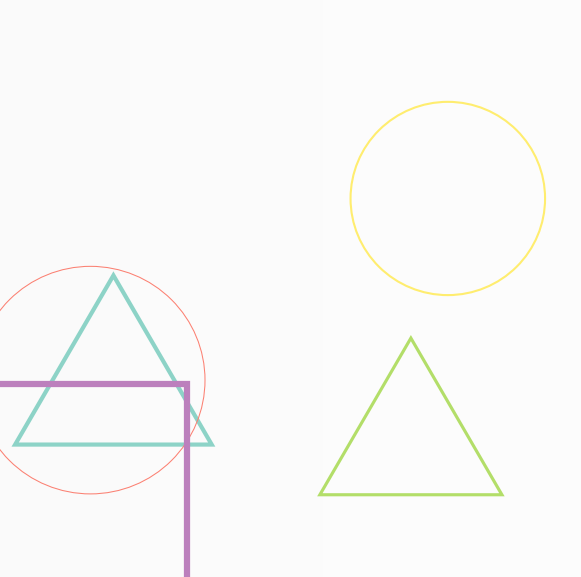[{"shape": "triangle", "thickness": 2, "radius": 0.98, "center": [0.195, 0.327]}, {"shape": "circle", "thickness": 0.5, "radius": 0.99, "center": [0.156, 0.341]}, {"shape": "triangle", "thickness": 1.5, "radius": 0.9, "center": [0.707, 0.233]}, {"shape": "square", "thickness": 3, "radius": 0.95, "center": [0.133, 0.145]}, {"shape": "circle", "thickness": 1, "radius": 0.84, "center": [0.77, 0.655]}]